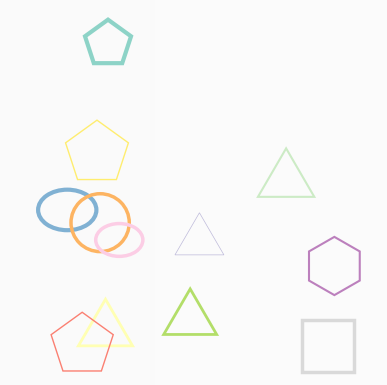[{"shape": "pentagon", "thickness": 3, "radius": 0.31, "center": [0.279, 0.886]}, {"shape": "triangle", "thickness": 2, "radius": 0.4, "center": [0.272, 0.142]}, {"shape": "triangle", "thickness": 0.5, "radius": 0.36, "center": [0.515, 0.374]}, {"shape": "pentagon", "thickness": 1, "radius": 0.42, "center": [0.212, 0.105]}, {"shape": "oval", "thickness": 3, "radius": 0.38, "center": [0.174, 0.455]}, {"shape": "circle", "thickness": 2.5, "radius": 0.38, "center": [0.258, 0.422]}, {"shape": "triangle", "thickness": 2, "radius": 0.39, "center": [0.491, 0.171]}, {"shape": "oval", "thickness": 2.5, "radius": 0.3, "center": [0.308, 0.377]}, {"shape": "square", "thickness": 2.5, "radius": 0.34, "center": [0.846, 0.1]}, {"shape": "hexagon", "thickness": 1.5, "radius": 0.38, "center": [0.863, 0.309]}, {"shape": "triangle", "thickness": 1.5, "radius": 0.42, "center": [0.738, 0.531]}, {"shape": "pentagon", "thickness": 1, "radius": 0.43, "center": [0.25, 0.603]}]